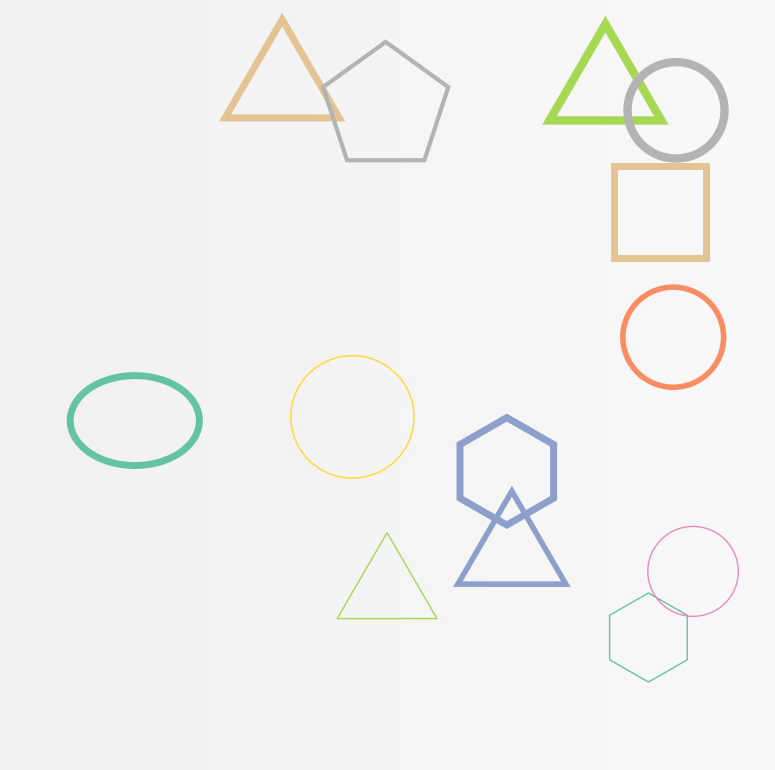[{"shape": "oval", "thickness": 2.5, "radius": 0.42, "center": [0.174, 0.454]}, {"shape": "hexagon", "thickness": 0.5, "radius": 0.29, "center": [0.837, 0.172]}, {"shape": "circle", "thickness": 2, "radius": 0.33, "center": [0.869, 0.562]}, {"shape": "triangle", "thickness": 2, "radius": 0.4, "center": [0.66, 0.282]}, {"shape": "hexagon", "thickness": 2.5, "radius": 0.35, "center": [0.654, 0.388]}, {"shape": "circle", "thickness": 0.5, "radius": 0.29, "center": [0.894, 0.258]}, {"shape": "triangle", "thickness": 0.5, "radius": 0.37, "center": [0.499, 0.234]}, {"shape": "triangle", "thickness": 3, "radius": 0.42, "center": [0.781, 0.885]}, {"shape": "circle", "thickness": 0.5, "radius": 0.4, "center": [0.455, 0.459]}, {"shape": "triangle", "thickness": 2.5, "radius": 0.43, "center": [0.364, 0.889]}, {"shape": "square", "thickness": 2.5, "radius": 0.3, "center": [0.852, 0.724]}, {"shape": "circle", "thickness": 3, "radius": 0.31, "center": [0.872, 0.857]}, {"shape": "pentagon", "thickness": 1.5, "radius": 0.42, "center": [0.498, 0.861]}]